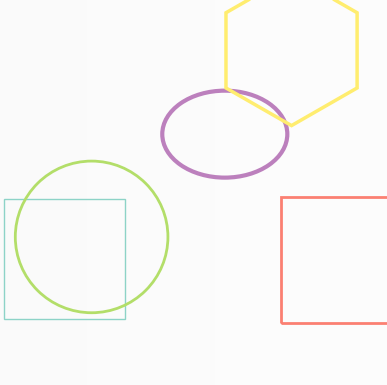[{"shape": "square", "thickness": 1, "radius": 0.78, "center": [0.166, 0.328]}, {"shape": "square", "thickness": 2, "radius": 0.82, "center": [0.888, 0.325]}, {"shape": "circle", "thickness": 2, "radius": 0.98, "center": [0.236, 0.385]}, {"shape": "oval", "thickness": 3, "radius": 0.81, "center": [0.58, 0.652]}, {"shape": "hexagon", "thickness": 2.5, "radius": 0.98, "center": [0.752, 0.869]}]